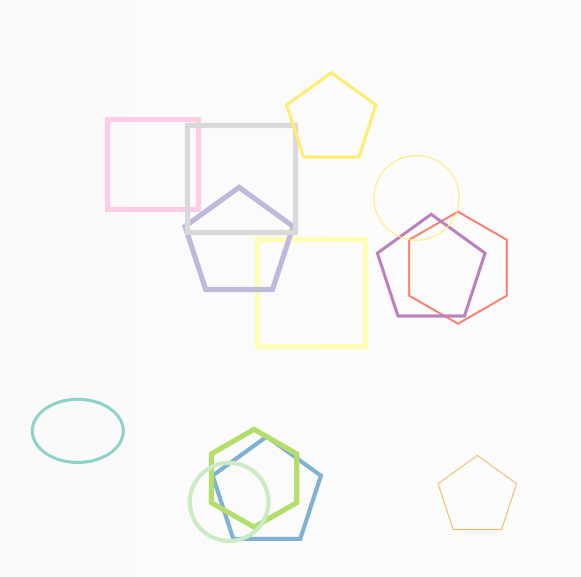[{"shape": "oval", "thickness": 1.5, "radius": 0.39, "center": [0.134, 0.253]}, {"shape": "square", "thickness": 2.5, "radius": 0.47, "center": [0.535, 0.492]}, {"shape": "pentagon", "thickness": 2.5, "radius": 0.49, "center": [0.411, 0.577]}, {"shape": "hexagon", "thickness": 1, "radius": 0.48, "center": [0.788, 0.536]}, {"shape": "pentagon", "thickness": 2, "radius": 0.49, "center": [0.459, 0.145]}, {"shape": "pentagon", "thickness": 0.5, "radius": 0.35, "center": [0.821, 0.14]}, {"shape": "hexagon", "thickness": 2.5, "radius": 0.42, "center": [0.437, 0.171]}, {"shape": "square", "thickness": 2.5, "radius": 0.39, "center": [0.262, 0.715]}, {"shape": "square", "thickness": 2.5, "radius": 0.46, "center": [0.415, 0.69]}, {"shape": "pentagon", "thickness": 1.5, "radius": 0.49, "center": [0.742, 0.531]}, {"shape": "circle", "thickness": 2, "radius": 0.34, "center": [0.394, 0.13]}, {"shape": "pentagon", "thickness": 1.5, "radius": 0.4, "center": [0.57, 0.792]}, {"shape": "circle", "thickness": 0.5, "radius": 0.37, "center": [0.717, 0.657]}]